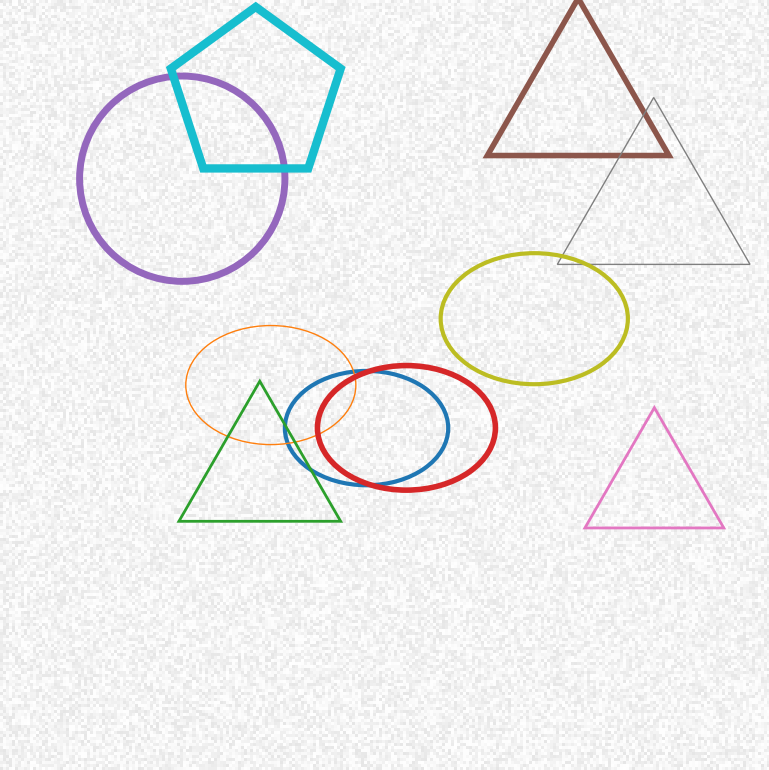[{"shape": "oval", "thickness": 1.5, "radius": 0.53, "center": [0.476, 0.444]}, {"shape": "oval", "thickness": 0.5, "radius": 0.55, "center": [0.352, 0.5]}, {"shape": "triangle", "thickness": 1, "radius": 0.61, "center": [0.337, 0.384]}, {"shape": "oval", "thickness": 2, "radius": 0.58, "center": [0.528, 0.444]}, {"shape": "circle", "thickness": 2.5, "radius": 0.67, "center": [0.237, 0.768]}, {"shape": "triangle", "thickness": 2, "radius": 0.68, "center": [0.751, 0.866]}, {"shape": "triangle", "thickness": 1, "radius": 0.52, "center": [0.85, 0.366]}, {"shape": "triangle", "thickness": 0.5, "radius": 0.72, "center": [0.849, 0.729]}, {"shape": "oval", "thickness": 1.5, "radius": 0.61, "center": [0.694, 0.586]}, {"shape": "pentagon", "thickness": 3, "radius": 0.58, "center": [0.332, 0.875]}]